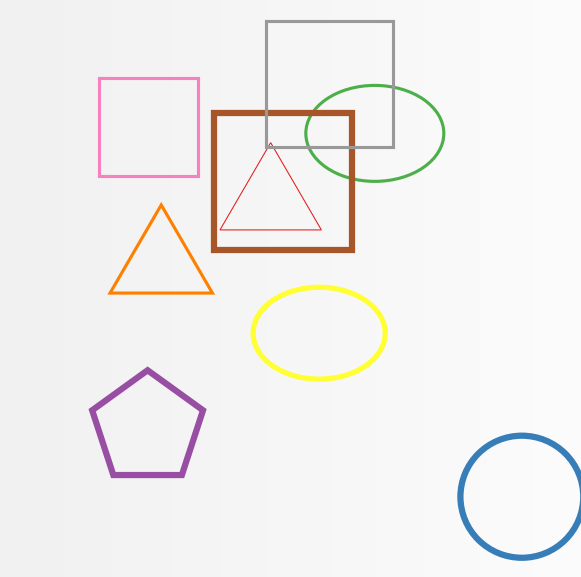[{"shape": "triangle", "thickness": 0.5, "radius": 0.5, "center": [0.466, 0.651]}, {"shape": "circle", "thickness": 3, "radius": 0.53, "center": [0.898, 0.139]}, {"shape": "oval", "thickness": 1.5, "radius": 0.59, "center": [0.645, 0.768]}, {"shape": "pentagon", "thickness": 3, "radius": 0.5, "center": [0.254, 0.258]}, {"shape": "triangle", "thickness": 1.5, "radius": 0.51, "center": [0.277, 0.543]}, {"shape": "oval", "thickness": 2.5, "radius": 0.57, "center": [0.549, 0.422]}, {"shape": "square", "thickness": 3, "radius": 0.59, "center": [0.487, 0.685]}, {"shape": "square", "thickness": 1.5, "radius": 0.43, "center": [0.255, 0.779]}, {"shape": "square", "thickness": 1.5, "radius": 0.55, "center": [0.567, 0.854]}]